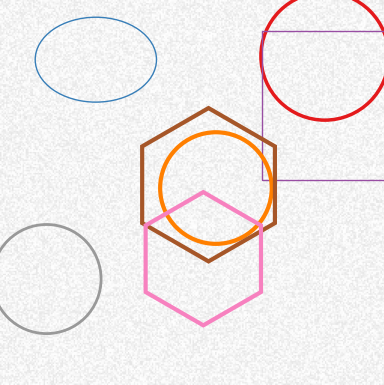[{"shape": "circle", "thickness": 2.5, "radius": 0.83, "center": [0.844, 0.854]}, {"shape": "oval", "thickness": 1, "radius": 0.79, "center": [0.249, 0.845]}, {"shape": "square", "thickness": 1, "radius": 0.97, "center": [0.874, 0.726]}, {"shape": "circle", "thickness": 3, "radius": 0.72, "center": [0.561, 0.512]}, {"shape": "hexagon", "thickness": 3, "radius": 1.0, "center": [0.542, 0.52]}, {"shape": "hexagon", "thickness": 3, "radius": 0.86, "center": [0.528, 0.328]}, {"shape": "circle", "thickness": 2, "radius": 0.71, "center": [0.121, 0.275]}]